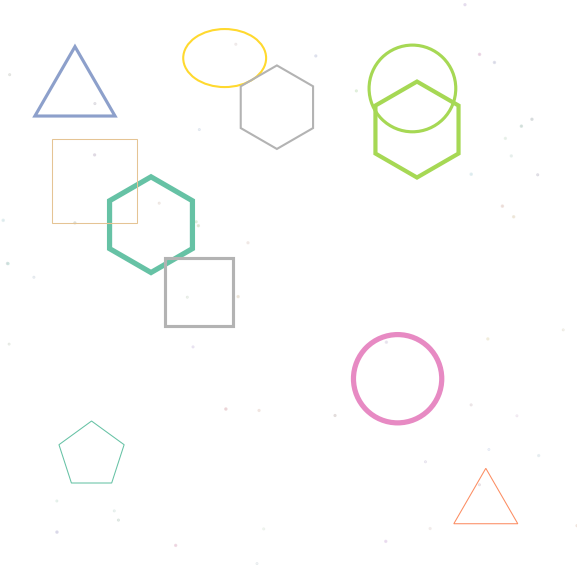[{"shape": "hexagon", "thickness": 2.5, "radius": 0.41, "center": [0.261, 0.61]}, {"shape": "pentagon", "thickness": 0.5, "radius": 0.3, "center": [0.159, 0.211]}, {"shape": "triangle", "thickness": 0.5, "radius": 0.32, "center": [0.841, 0.124]}, {"shape": "triangle", "thickness": 1.5, "radius": 0.4, "center": [0.13, 0.838]}, {"shape": "circle", "thickness": 2.5, "radius": 0.38, "center": [0.689, 0.343]}, {"shape": "circle", "thickness": 1.5, "radius": 0.38, "center": [0.714, 0.846]}, {"shape": "hexagon", "thickness": 2, "radius": 0.42, "center": [0.722, 0.775]}, {"shape": "oval", "thickness": 1, "radius": 0.36, "center": [0.389, 0.899]}, {"shape": "square", "thickness": 0.5, "radius": 0.37, "center": [0.164, 0.685]}, {"shape": "hexagon", "thickness": 1, "radius": 0.36, "center": [0.479, 0.814]}, {"shape": "square", "thickness": 1.5, "radius": 0.29, "center": [0.345, 0.494]}]